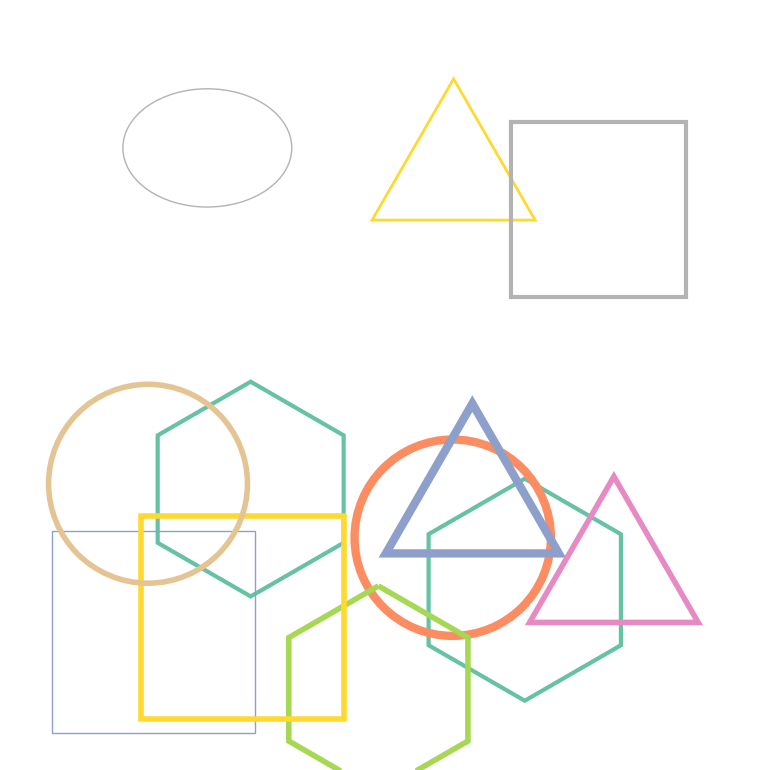[{"shape": "hexagon", "thickness": 1.5, "radius": 0.7, "center": [0.326, 0.365]}, {"shape": "hexagon", "thickness": 1.5, "radius": 0.72, "center": [0.681, 0.234]}, {"shape": "circle", "thickness": 3, "radius": 0.64, "center": [0.588, 0.302]}, {"shape": "square", "thickness": 0.5, "radius": 0.66, "center": [0.2, 0.179]}, {"shape": "triangle", "thickness": 3, "radius": 0.65, "center": [0.613, 0.346]}, {"shape": "triangle", "thickness": 2, "radius": 0.63, "center": [0.797, 0.255]}, {"shape": "hexagon", "thickness": 2, "radius": 0.67, "center": [0.491, 0.105]}, {"shape": "triangle", "thickness": 1, "radius": 0.61, "center": [0.589, 0.775]}, {"shape": "square", "thickness": 2, "radius": 0.66, "center": [0.315, 0.198]}, {"shape": "circle", "thickness": 2, "radius": 0.65, "center": [0.192, 0.372]}, {"shape": "oval", "thickness": 0.5, "radius": 0.55, "center": [0.269, 0.808]}, {"shape": "square", "thickness": 1.5, "radius": 0.57, "center": [0.777, 0.728]}]